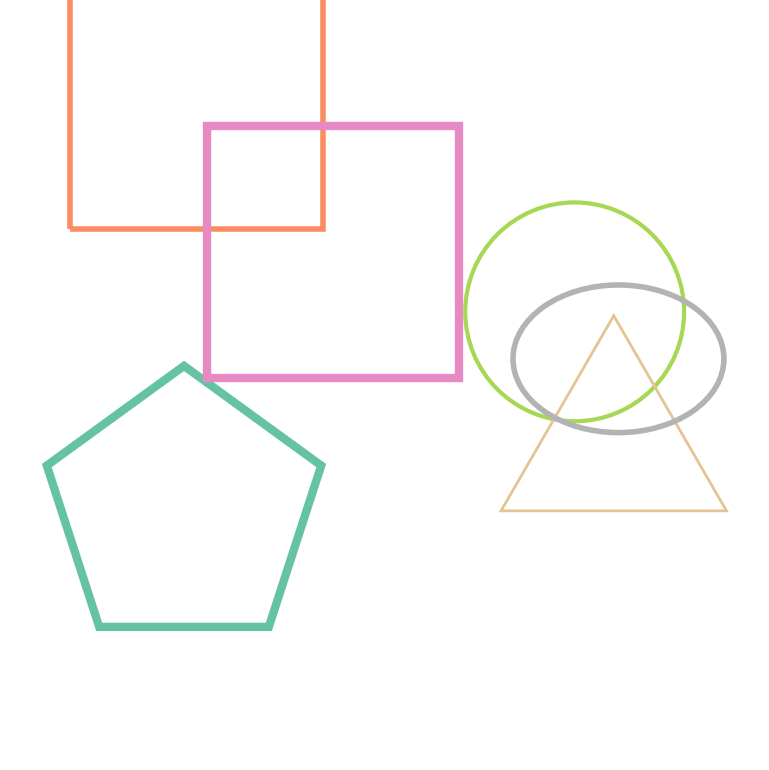[{"shape": "pentagon", "thickness": 3, "radius": 0.94, "center": [0.239, 0.337]}, {"shape": "square", "thickness": 2, "radius": 0.82, "center": [0.255, 0.866]}, {"shape": "square", "thickness": 3, "radius": 0.82, "center": [0.432, 0.673]}, {"shape": "circle", "thickness": 1.5, "radius": 0.71, "center": [0.746, 0.595]}, {"shape": "triangle", "thickness": 1, "radius": 0.85, "center": [0.797, 0.421]}, {"shape": "oval", "thickness": 2, "radius": 0.68, "center": [0.803, 0.534]}]